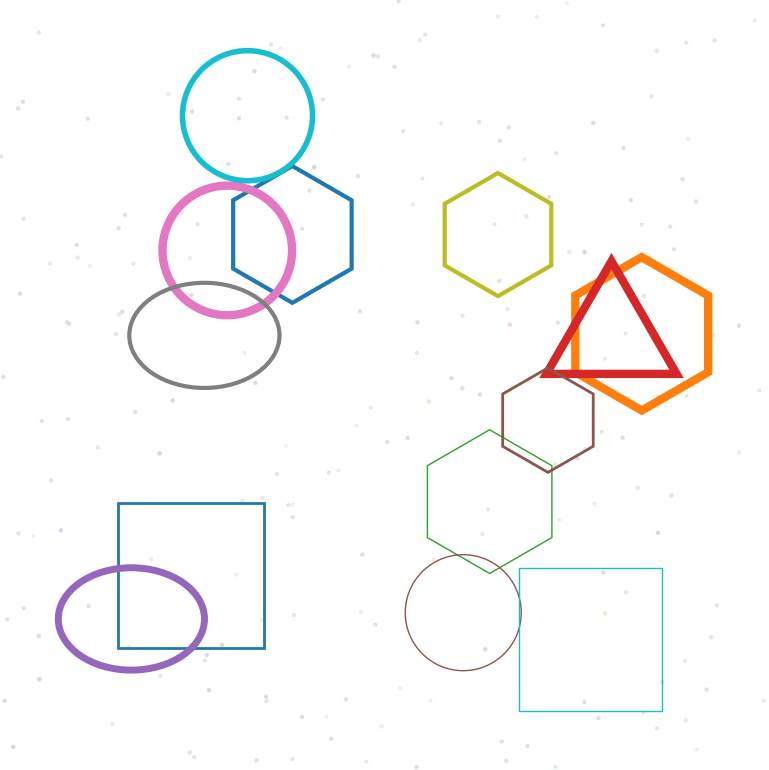[{"shape": "square", "thickness": 1, "radius": 0.47, "center": [0.248, 0.253]}, {"shape": "hexagon", "thickness": 1.5, "radius": 0.44, "center": [0.38, 0.696]}, {"shape": "hexagon", "thickness": 3, "radius": 0.5, "center": [0.833, 0.566]}, {"shape": "hexagon", "thickness": 0.5, "radius": 0.47, "center": [0.636, 0.349]}, {"shape": "triangle", "thickness": 3, "radius": 0.49, "center": [0.794, 0.563]}, {"shape": "oval", "thickness": 2.5, "radius": 0.47, "center": [0.171, 0.196]}, {"shape": "circle", "thickness": 0.5, "radius": 0.38, "center": [0.602, 0.204]}, {"shape": "hexagon", "thickness": 1, "radius": 0.34, "center": [0.712, 0.454]}, {"shape": "circle", "thickness": 3, "radius": 0.42, "center": [0.295, 0.675]}, {"shape": "oval", "thickness": 1.5, "radius": 0.49, "center": [0.265, 0.564]}, {"shape": "hexagon", "thickness": 1.5, "radius": 0.4, "center": [0.647, 0.695]}, {"shape": "square", "thickness": 0.5, "radius": 0.46, "center": [0.767, 0.169]}, {"shape": "circle", "thickness": 2, "radius": 0.42, "center": [0.321, 0.85]}]